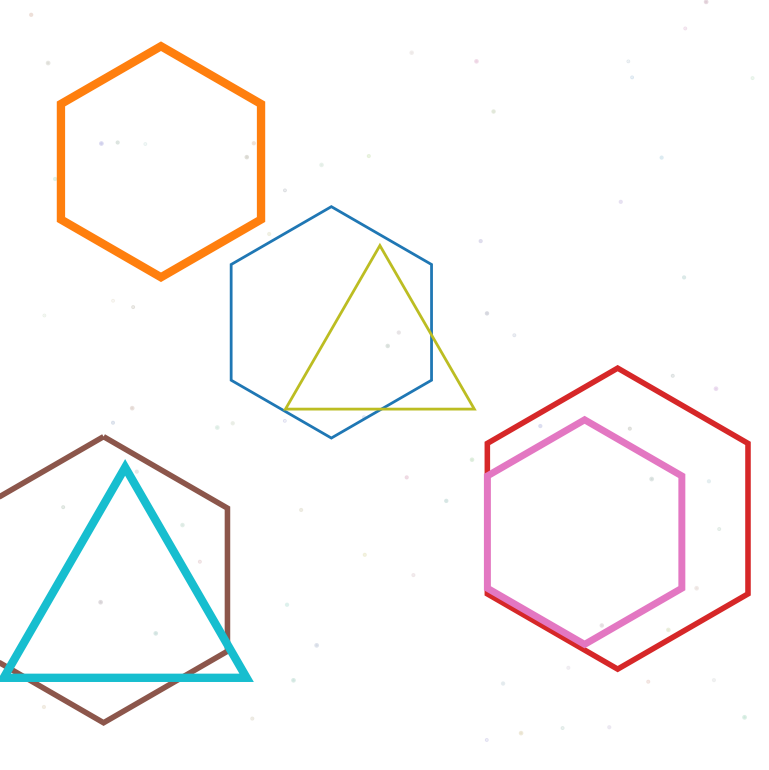[{"shape": "hexagon", "thickness": 1, "radius": 0.75, "center": [0.43, 0.581]}, {"shape": "hexagon", "thickness": 3, "radius": 0.75, "center": [0.209, 0.79]}, {"shape": "hexagon", "thickness": 2, "radius": 0.98, "center": [0.802, 0.326]}, {"shape": "hexagon", "thickness": 2, "radius": 0.93, "center": [0.135, 0.247]}, {"shape": "hexagon", "thickness": 2.5, "radius": 0.73, "center": [0.759, 0.309]}, {"shape": "triangle", "thickness": 1, "radius": 0.71, "center": [0.493, 0.539]}, {"shape": "triangle", "thickness": 3, "radius": 0.91, "center": [0.163, 0.211]}]